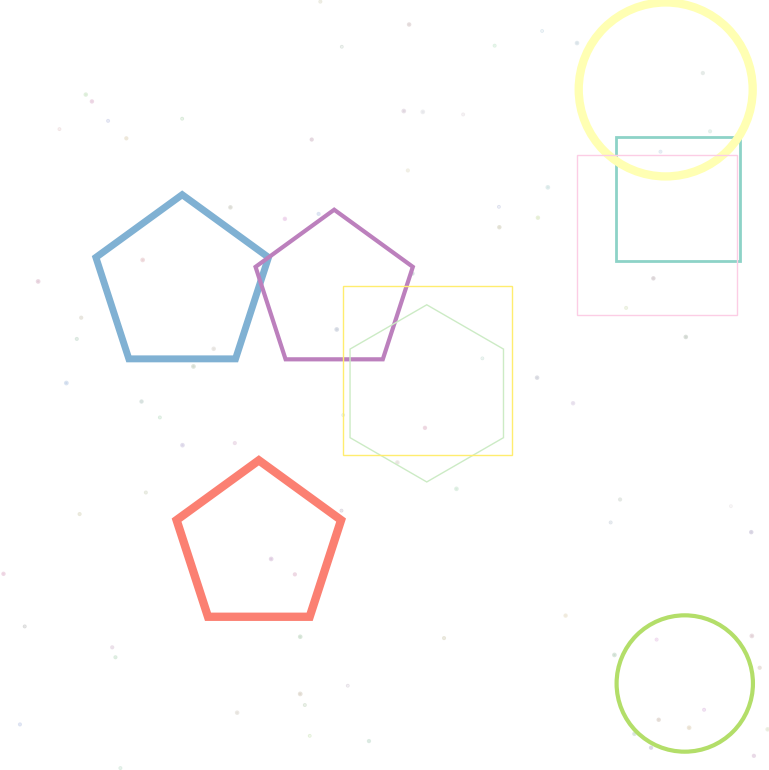[{"shape": "square", "thickness": 1, "radius": 0.4, "center": [0.88, 0.742]}, {"shape": "circle", "thickness": 3, "radius": 0.56, "center": [0.865, 0.884]}, {"shape": "pentagon", "thickness": 3, "radius": 0.56, "center": [0.336, 0.29]}, {"shape": "pentagon", "thickness": 2.5, "radius": 0.59, "center": [0.237, 0.629]}, {"shape": "circle", "thickness": 1.5, "radius": 0.44, "center": [0.889, 0.112]}, {"shape": "square", "thickness": 0.5, "radius": 0.52, "center": [0.853, 0.695]}, {"shape": "pentagon", "thickness": 1.5, "radius": 0.54, "center": [0.434, 0.62]}, {"shape": "hexagon", "thickness": 0.5, "radius": 0.58, "center": [0.554, 0.489]}, {"shape": "square", "thickness": 0.5, "radius": 0.55, "center": [0.555, 0.519]}]